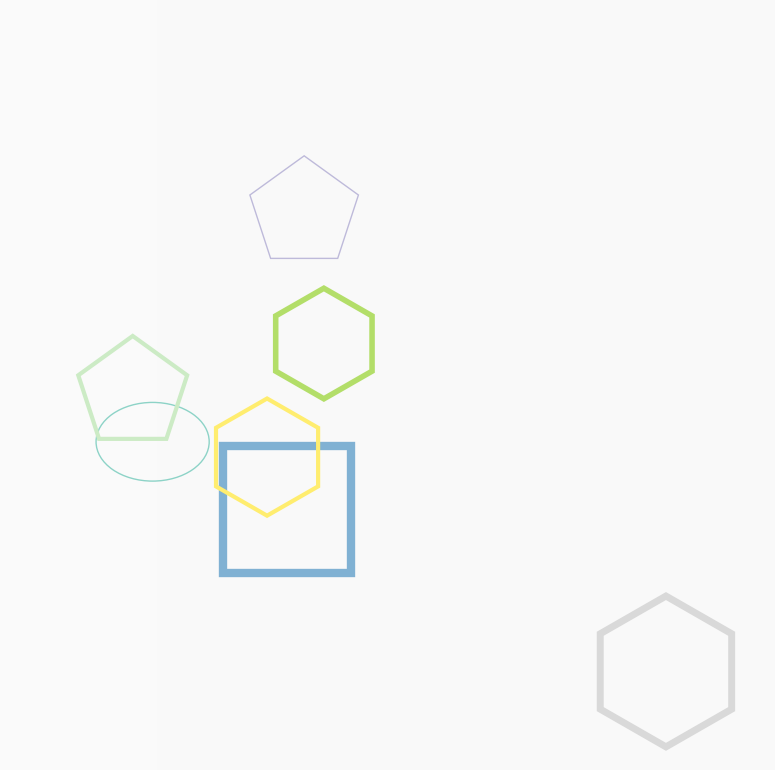[{"shape": "oval", "thickness": 0.5, "radius": 0.36, "center": [0.197, 0.426]}, {"shape": "pentagon", "thickness": 0.5, "radius": 0.37, "center": [0.392, 0.724]}, {"shape": "square", "thickness": 3, "radius": 0.41, "center": [0.37, 0.339]}, {"shape": "hexagon", "thickness": 2, "radius": 0.36, "center": [0.418, 0.554]}, {"shape": "hexagon", "thickness": 2.5, "radius": 0.49, "center": [0.859, 0.128]}, {"shape": "pentagon", "thickness": 1.5, "radius": 0.37, "center": [0.171, 0.49]}, {"shape": "hexagon", "thickness": 1.5, "radius": 0.38, "center": [0.345, 0.406]}]